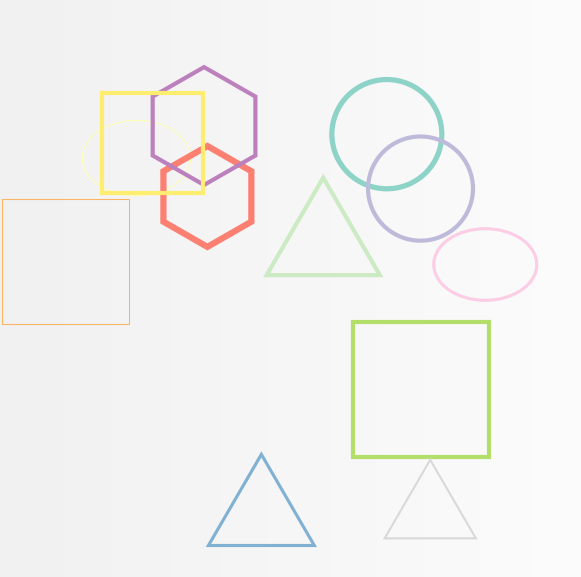[{"shape": "circle", "thickness": 2.5, "radius": 0.47, "center": [0.666, 0.767]}, {"shape": "oval", "thickness": 0.5, "radius": 0.47, "center": [0.235, 0.725]}, {"shape": "circle", "thickness": 2, "radius": 0.45, "center": [0.723, 0.673]}, {"shape": "hexagon", "thickness": 3, "radius": 0.44, "center": [0.357, 0.659]}, {"shape": "triangle", "thickness": 1.5, "radius": 0.53, "center": [0.45, 0.107]}, {"shape": "square", "thickness": 0.5, "radius": 0.54, "center": [0.113, 0.546]}, {"shape": "square", "thickness": 2, "radius": 0.58, "center": [0.724, 0.325]}, {"shape": "oval", "thickness": 1.5, "radius": 0.44, "center": [0.835, 0.541]}, {"shape": "triangle", "thickness": 1, "radius": 0.45, "center": [0.74, 0.112]}, {"shape": "hexagon", "thickness": 2, "radius": 0.51, "center": [0.351, 0.781]}, {"shape": "triangle", "thickness": 2, "radius": 0.56, "center": [0.556, 0.579]}, {"shape": "square", "thickness": 2, "radius": 0.43, "center": [0.262, 0.752]}]